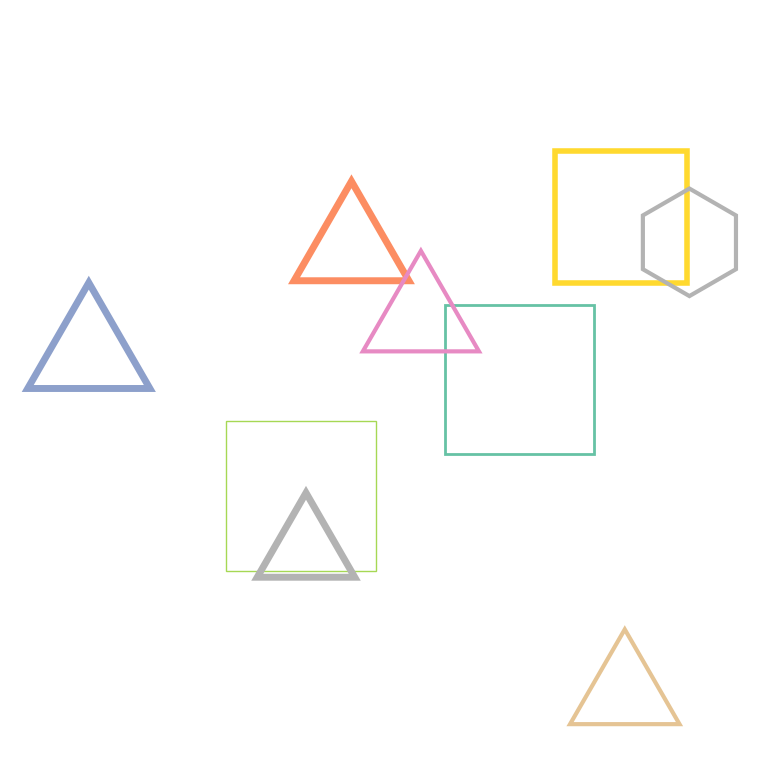[{"shape": "square", "thickness": 1, "radius": 0.48, "center": [0.675, 0.507]}, {"shape": "triangle", "thickness": 2.5, "radius": 0.43, "center": [0.456, 0.678]}, {"shape": "triangle", "thickness": 2.5, "radius": 0.46, "center": [0.115, 0.541]}, {"shape": "triangle", "thickness": 1.5, "radius": 0.44, "center": [0.547, 0.587]}, {"shape": "square", "thickness": 0.5, "radius": 0.49, "center": [0.391, 0.356]}, {"shape": "square", "thickness": 2, "radius": 0.43, "center": [0.806, 0.718]}, {"shape": "triangle", "thickness": 1.5, "radius": 0.41, "center": [0.811, 0.101]}, {"shape": "triangle", "thickness": 2.5, "radius": 0.37, "center": [0.397, 0.287]}, {"shape": "hexagon", "thickness": 1.5, "radius": 0.35, "center": [0.895, 0.685]}]